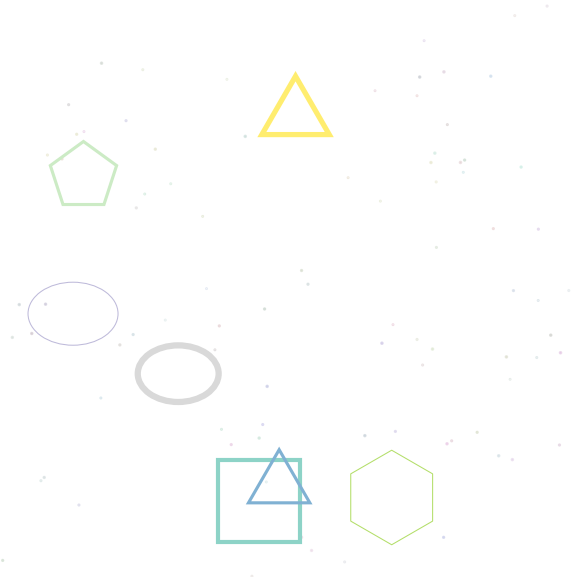[{"shape": "square", "thickness": 2, "radius": 0.35, "center": [0.448, 0.131]}, {"shape": "oval", "thickness": 0.5, "radius": 0.39, "center": [0.126, 0.456]}, {"shape": "triangle", "thickness": 1.5, "radius": 0.31, "center": [0.483, 0.159]}, {"shape": "hexagon", "thickness": 0.5, "radius": 0.41, "center": [0.678, 0.138]}, {"shape": "oval", "thickness": 3, "radius": 0.35, "center": [0.309, 0.352]}, {"shape": "pentagon", "thickness": 1.5, "radius": 0.3, "center": [0.145, 0.694]}, {"shape": "triangle", "thickness": 2.5, "radius": 0.34, "center": [0.512, 0.8]}]